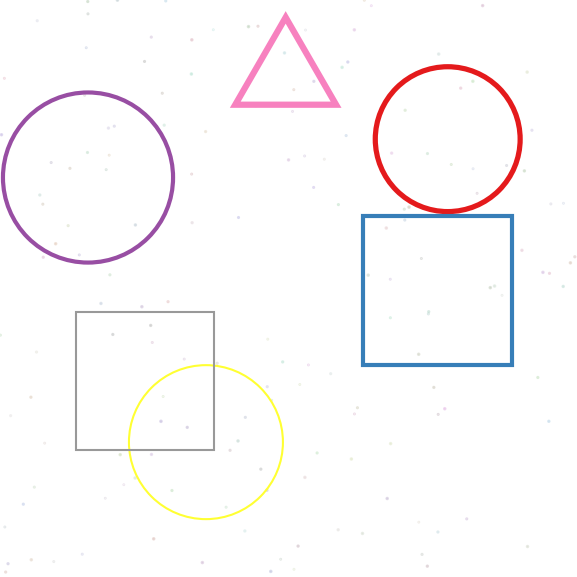[{"shape": "circle", "thickness": 2.5, "radius": 0.63, "center": [0.775, 0.758]}, {"shape": "square", "thickness": 2, "radius": 0.65, "center": [0.758, 0.496]}, {"shape": "circle", "thickness": 2, "radius": 0.74, "center": [0.152, 0.692]}, {"shape": "circle", "thickness": 1, "radius": 0.67, "center": [0.357, 0.234]}, {"shape": "triangle", "thickness": 3, "radius": 0.5, "center": [0.495, 0.868]}, {"shape": "square", "thickness": 1, "radius": 0.6, "center": [0.25, 0.34]}]